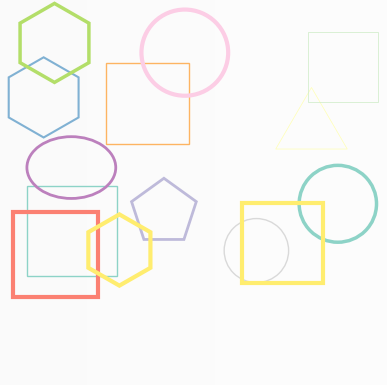[{"shape": "circle", "thickness": 2.5, "radius": 0.5, "center": [0.872, 0.471]}, {"shape": "square", "thickness": 1, "radius": 0.58, "center": [0.187, 0.4]}, {"shape": "triangle", "thickness": 0.5, "radius": 0.53, "center": [0.804, 0.666]}, {"shape": "pentagon", "thickness": 2, "radius": 0.44, "center": [0.423, 0.449]}, {"shape": "square", "thickness": 3, "radius": 0.55, "center": [0.144, 0.339]}, {"shape": "hexagon", "thickness": 1.5, "radius": 0.52, "center": [0.113, 0.747]}, {"shape": "square", "thickness": 1, "radius": 0.53, "center": [0.381, 0.731]}, {"shape": "hexagon", "thickness": 2.5, "radius": 0.51, "center": [0.141, 0.889]}, {"shape": "circle", "thickness": 3, "radius": 0.56, "center": [0.477, 0.863]}, {"shape": "circle", "thickness": 1, "radius": 0.42, "center": [0.662, 0.349]}, {"shape": "oval", "thickness": 2, "radius": 0.57, "center": [0.184, 0.565]}, {"shape": "square", "thickness": 0.5, "radius": 0.45, "center": [0.884, 0.826]}, {"shape": "hexagon", "thickness": 3, "radius": 0.46, "center": [0.308, 0.351]}, {"shape": "square", "thickness": 3, "radius": 0.52, "center": [0.728, 0.369]}]